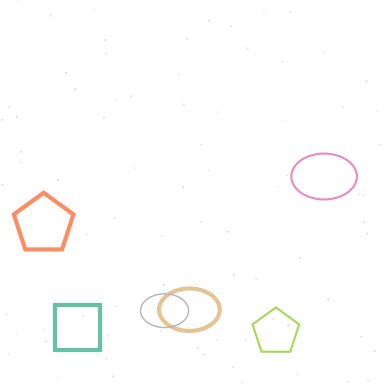[{"shape": "square", "thickness": 3, "radius": 0.29, "center": [0.201, 0.149]}, {"shape": "pentagon", "thickness": 3, "radius": 0.41, "center": [0.113, 0.418]}, {"shape": "oval", "thickness": 1.5, "radius": 0.43, "center": [0.842, 0.542]}, {"shape": "pentagon", "thickness": 1.5, "radius": 0.32, "center": [0.717, 0.138]}, {"shape": "oval", "thickness": 3, "radius": 0.39, "center": [0.492, 0.196]}, {"shape": "oval", "thickness": 1, "radius": 0.31, "center": [0.427, 0.193]}]